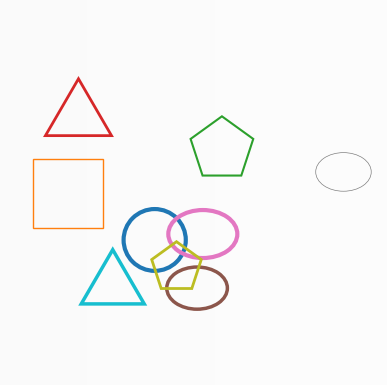[{"shape": "circle", "thickness": 3, "radius": 0.4, "center": [0.399, 0.377]}, {"shape": "square", "thickness": 1, "radius": 0.45, "center": [0.176, 0.497]}, {"shape": "pentagon", "thickness": 1.5, "radius": 0.43, "center": [0.573, 0.613]}, {"shape": "triangle", "thickness": 2, "radius": 0.49, "center": [0.203, 0.697]}, {"shape": "oval", "thickness": 2.5, "radius": 0.39, "center": [0.509, 0.252]}, {"shape": "oval", "thickness": 3, "radius": 0.45, "center": [0.523, 0.392]}, {"shape": "oval", "thickness": 0.5, "radius": 0.36, "center": [0.886, 0.553]}, {"shape": "pentagon", "thickness": 2, "radius": 0.34, "center": [0.455, 0.305]}, {"shape": "triangle", "thickness": 2.5, "radius": 0.47, "center": [0.291, 0.258]}]